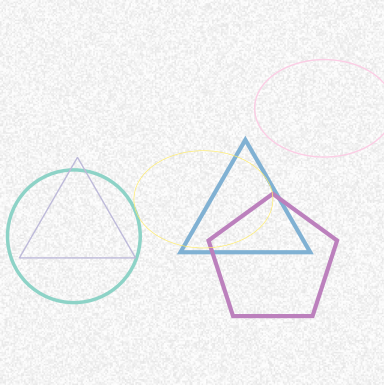[{"shape": "circle", "thickness": 2.5, "radius": 0.86, "center": [0.192, 0.386]}, {"shape": "triangle", "thickness": 1, "radius": 0.87, "center": [0.201, 0.417]}, {"shape": "triangle", "thickness": 3, "radius": 0.97, "center": [0.637, 0.442]}, {"shape": "oval", "thickness": 1, "radius": 0.9, "center": [0.842, 0.719]}, {"shape": "pentagon", "thickness": 3, "radius": 0.88, "center": [0.709, 0.321]}, {"shape": "oval", "thickness": 0.5, "radius": 0.9, "center": [0.528, 0.482]}]